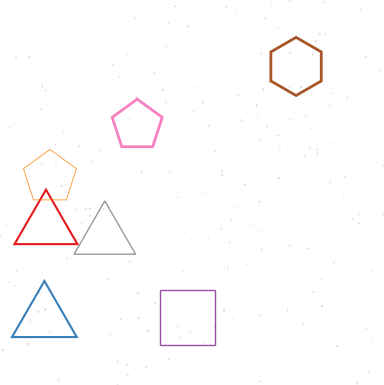[{"shape": "triangle", "thickness": 1.5, "radius": 0.47, "center": [0.119, 0.413]}, {"shape": "triangle", "thickness": 1.5, "radius": 0.49, "center": [0.115, 0.173]}, {"shape": "square", "thickness": 1, "radius": 0.36, "center": [0.487, 0.175]}, {"shape": "pentagon", "thickness": 0.5, "radius": 0.36, "center": [0.13, 0.539]}, {"shape": "hexagon", "thickness": 2, "radius": 0.38, "center": [0.769, 0.827]}, {"shape": "pentagon", "thickness": 2, "radius": 0.34, "center": [0.356, 0.674]}, {"shape": "triangle", "thickness": 1, "radius": 0.46, "center": [0.272, 0.386]}]